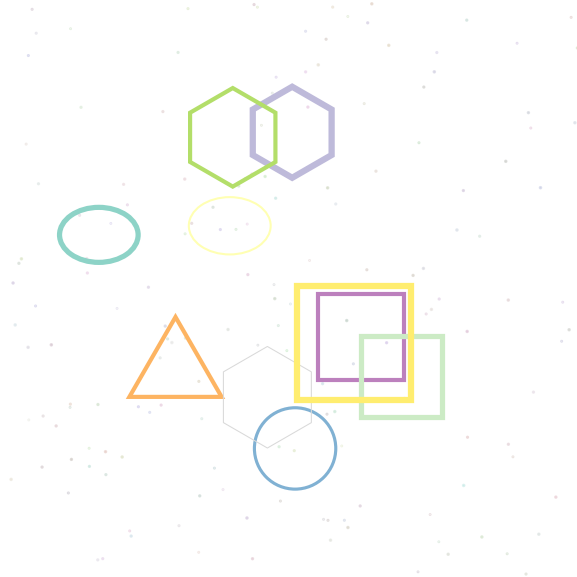[{"shape": "oval", "thickness": 2.5, "radius": 0.34, "center": [0.171, 0.592]}, {"shape": "oval", "thickness": 1, "radius": 0.35, "center": [0.398, 0.608]}, {"shape": "hexagon", "thickness": 3, "radius": 0.39, "center": [0.506, 0.77]}, {"shape": "circle", "thickness": 1.5, "radius": 0.35, "center": [0.511, 0.223]}, {"shape": "triangle", "thickness": 2, "radius": 0.46, "center": [0.304, 0.358]}, {"shape": "hexagon", "thickness": 2, "radius": 0.43, "center": [0.403, 0.761]}, {"shape": "hexagon", "thickness": 0.5, "radius": 0.44, "center": [0.463, 0.311]}, {"shape": "square", "thickness": 2, "radius": 0.37, "center": [0.625, 0.416]}, {"shape": "square", "thickness": 2.5, "radius": 0.35, "center": [0.695, 0.348]}, {"shape": "square", "thickness": 3, "radius": 0.49, "center": [0.613, 0.405]}]